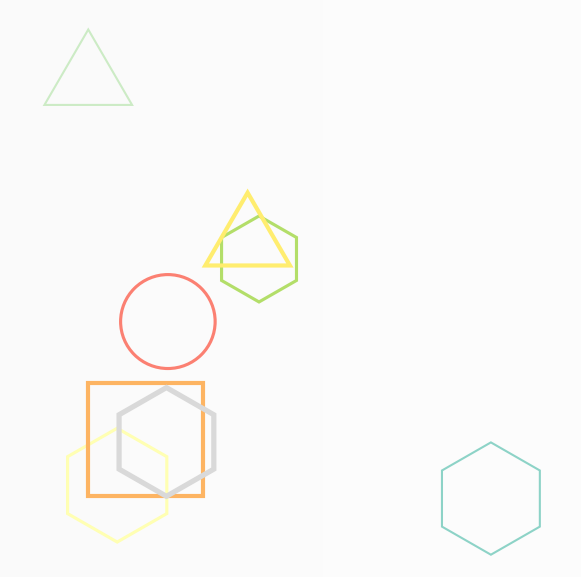[{"shape": "hexagon", "thickness": 1, "radius": 0.49, "center": [0.845, 0.136]}, {"shape": "hexagon", "thickness": 1.5, "radius": 0.49, "center": [0.202, 0.159]}, {"shape": "circle", "thickness": 1.5, "radius": 0.41, "center": [0.289, 0.442]}, {"shape": "square", "thickness": 2, "radius": 0.49, "center": [0.25, 0.238]}, {"shape": "hexagon", "thickness": 1.5, "radius": 0.37, "center": [0.446, 0.551]}, {"shape": "hexagon", "thickness": 2.5, "radius": 0.47, "center": [0.286, 0.234]}, {"shape": "triangle", "thickness": 1, "radius": 0.44, "center": [0.152, 0.861]}, {"shape": "triangle", "thickness": 2, "radius": 0.42, "center": [0.426, 0.581]}]